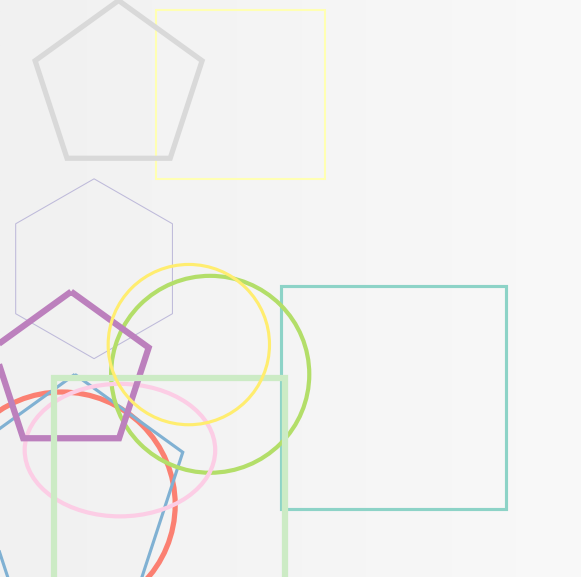[{"shape": "square", "thickness": 1.5, "radius": 0.97, "center": [0.677, 0.31]}, {"shape": "square", "thickness": 1, "radius": 0.73, "center": [0.414, 0.835]}, {"shape": "hexagon", "thickness": 0.5, "radius": 0.78, "center": [0.162, 0.534]}, {"shape": "circle", "thickness": 2.5, "radius": 0.97, "center": [0.106, 0.125]}, {"shape": "pentagon", "thickness": 1.5, "radius": 0.98, "center": [0.129, 0.156]}, {"shape": "circle", "thickness": 2, "radius": 0.85, "center": [0.362, 0.351]}, {"shape": "oval", "thickness": 2, "radius": 0.82, "center": [0.206, 0.22]}, {"shape": "pentagon", "thickness": 2.5, "radius": 0.76, "center": [0.204, 0.847]}, {"shape": "pentagon", "thickness": 3, "radius": 0.7, "center": [0.122, 0.354]}, {"shape": "square", "thickness": 3, "radius": 0.99, "center": [0.292, 0.146]}, {"shape": "circle", "thickness": 1.5, "radius": 0.69, "center": [0.325, 0.402]}]